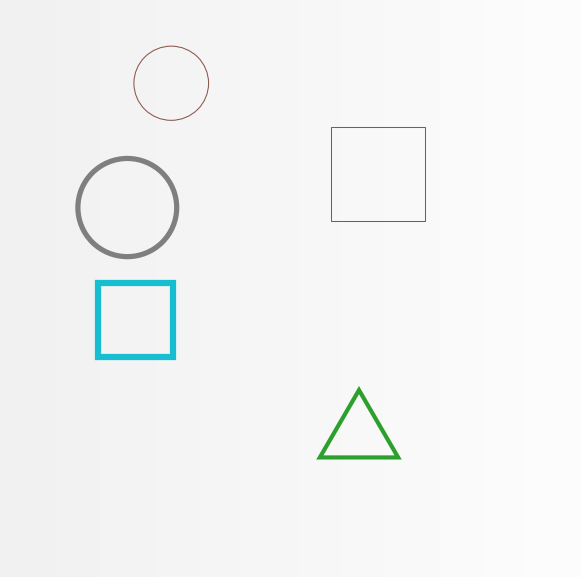[{"shape": "square", "thickness": 0.5, "radius": 0.41, "center": [0.65, 0.698]}, {"shape": "triangle", "thickness": 2, "radius": 0.39, "center": [0.618, 0.246]}, {"shape": "circle", "thickness": 0.5, "radius": 0.32, "center": [0.295, 0.855]}, {"shape": "circle", "thickness": 2.5, "radius": 0.43, "center": [0.219, 0.64]}, {"shape": "square", "thickness": 3, "radius": 0.32, "center": [0.233, 0.445]}]